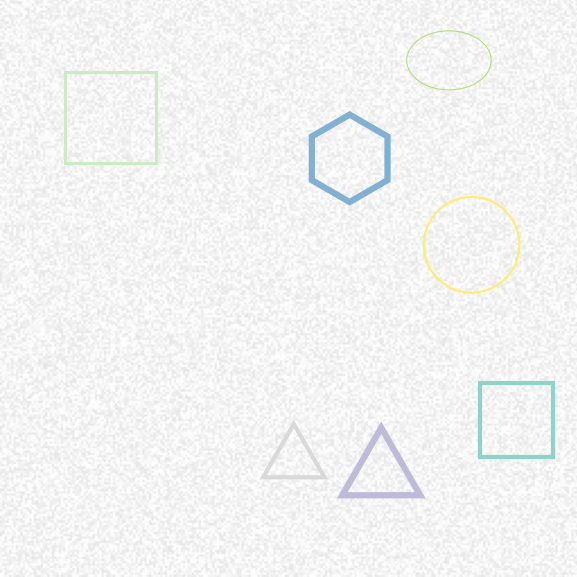[{"shape": "square", "thickness": 2, "radius": 0.32, "center": [0.895, 0.272]}, {"shape": "triangle", "thickness": 3, "radius": 0.39, "center": [0.66, 0.181]}, {"shape": "hexagon", "thickness": 3, "radius": 0.38, "center": [0.605, 0.725]}, {"shape": "oval", "thickness": 0.5, "radius": 0.37, "center": [0.777, 0.895]}, {"shape": "triangle", "thickness": 2, "radius": 0.31, "center": [0.509, 0.203]}, {"shape": "square", "thickness": 1.5, "radius": 0.39, "center": [0.191, 0.796]}, {"shape": "circle", "thickness": 1, "radius": 0.41, "center": [0.817, 0.575]}]